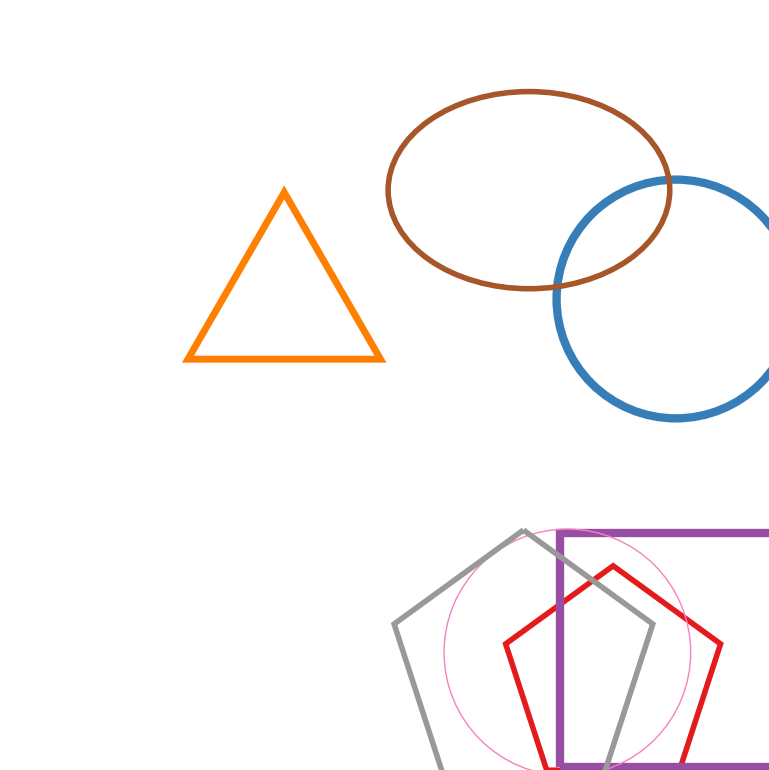[{"shape": "pentagon", "thickness": 2, "radius": 0.73, "center": [0.796, 0.118]}, {"shape": "circle", "thickness": 3, "radius": 0.78, "center": [0.878, 0.612]}, {"shape": "square", "thickness": 3, "radius": 0.76, "center": [0.879, 0.156]}, {"shape": "triangle", "thickness": 2.5, "radius": 0.72, "center": [0.369, 0.606]}, {"shape": "oval", "thickness": 2, "radius": 0.91, "center": [0.687, 0.753]}, {"shape": "circle", "thickness": 0.5, "radius": 0.8, "center": [0.737, 0.153]}, {"shape": "pentagon", "thickness": 2, "radius": 0.88, "center": [0.68, 0.135]}]